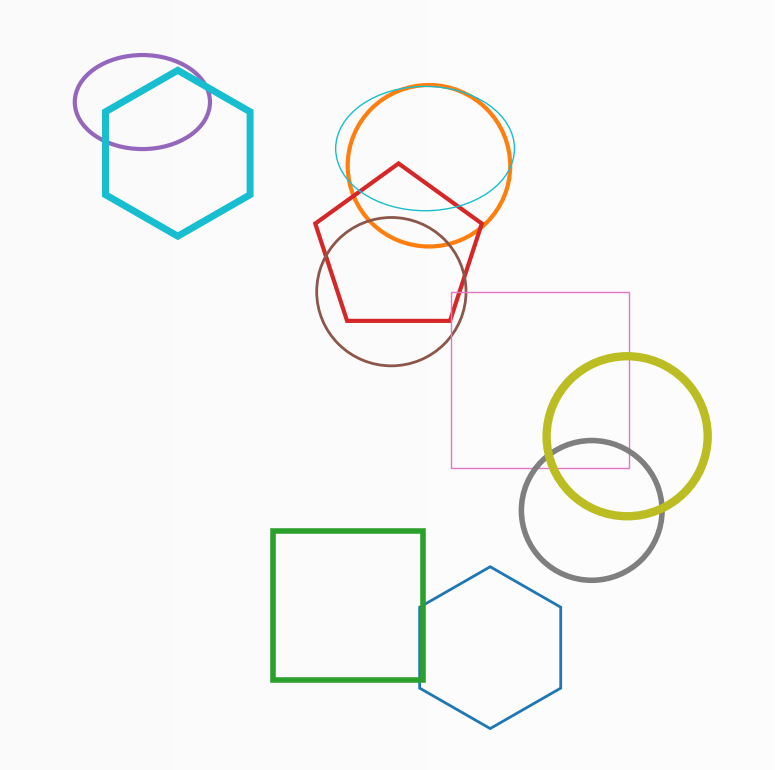[{"shape": "hexagon", "thickness": 1, "radius": 0.53, "center": [0.632, 0.159]}, {"shape": "circle", "thickness": 1.5, "radius": 0.52, "center": [0.553, 0.785]}, {"shape": "square", "thickness": 2, "radius": 0.48, "center": [0.449, 0.214]}, {"shape": "pentagon", "thickness": 1.5, "radius": 0.56, "center": [0.514, 0.675]}, {"shape": "oval", "thickness": 1.5, "radius": 0.44, "center": [0.184, 0.867]}, {"shape": "circle", "thickness": 1, "radius": 0.48, "center": [0.505, 0.621]}, {"shape": "square", "thickness": 0.5, "radius": 0.57, "center": [0.697, 0.507]}, {"shape": "circle", "thickness": 2, "radius": 0.45, "center": [0.764, 0.337]}, {"shape": "circle", "thickness": 3, "radius": 0.52, "center": [0.809, 0.433]}, {"shape": "hexagon", "thickness": 2.5, "radius": 0.54, "center": [0.229, 0.801]}, {"shape": "oval", "thickness": 0.5, "radius": 0.58, "center": [0.548, 0.807]}]